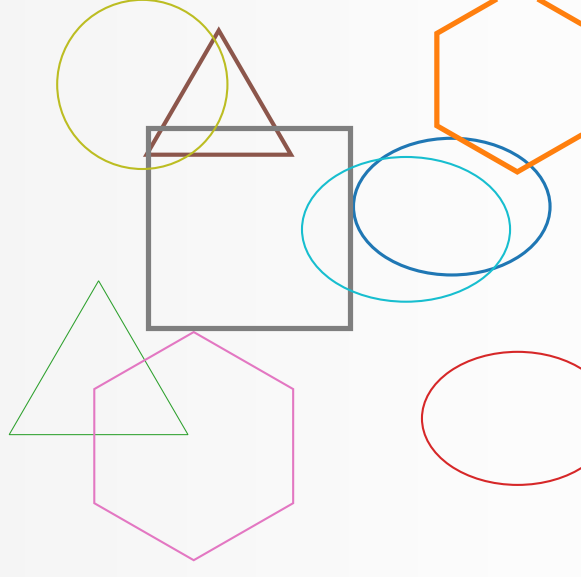[{"shape": "oval", "thickness": 1.5, "radius": 0.85, "center": [0.777, 0.641]}, {"shape": "hexagon", "thickness": 2.5, "radius": 0.8, "center": [0.89, 0.861]}, {"shape": "triangle", "thickness": 0.5, "radius": 0.89, "center": [0.17, 0.335]}, {"shape": "oval", "thickness": 1, "radius": 0.82, "center": [0.891, 0.275]}, {"shape": "triangle", "thickness": 2, "radius": 0.72, "center": [0.376, 0.803]}, {"shape": "hexagon", "thickness": 1, "radius": 0.99, "center": [0.333, 0.227]}, {"shape": "square", "thickness": 2.5, "radius": 0.87, "center": [0.428, 0.604]}, {"shape": "circle", "thickness": 1, "radius": 0.73, "center": [0.245, 0.853]}, {"shape": "oval", "thickness": 1, "radius": 0.9, "center": [0.699, 0.602]}]